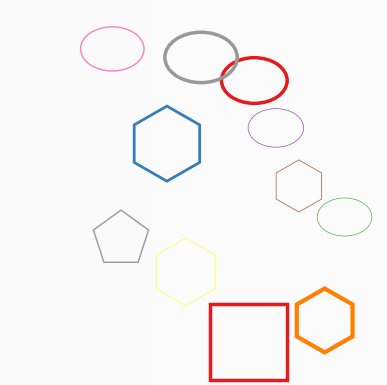[{"shape": "square", "thickness": 2.5, "radius": 0.5, "center": [0.642, 0.111]}, {"shape": "oval", "thickness": 2.5, "radius": 0.42, "center": [0.656, 0.791]}, {"shape": "hexagon", "thickness": 2, "radius": 0.49, "center": [0.431, 0.627]}, {"shape": "oval", "thickness": 0.5, "radius": 0.35, "center": [0.889, 0.436]}, {"shape": "oval", "thickness": 0.5, "radius": 0.36, "center": [0.712, 0.668]}, {"shape": "hexagon", "thickness": 3, "radius": 0.42, "center": [0.838, 0.168]}, {"shape": "hexagon", "thickness": 0.5, "radius": 0.44, "center": [0.479, 0.294]}, {"shape": "hexagon", "thickness": 0.5, "radius": 0.34, "center": [0.771, 0.517]}, {"shape": "oval", "thickness": 1, "radius": 0.41, "center": [0.29, 0.873]}, {"shape": "pentagon", "thickness": 1, "radius": 0.37, "center": [0.312, 0.379]}, {"shape": "oval", "thickness": 2.5, "radius": 0.47, "center": [0.519, 0.851]}]